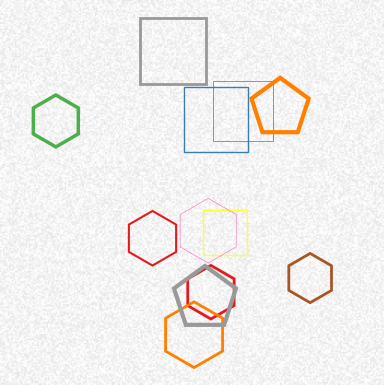[{"shape": "hexagon", "thickness": 1.5, "radius": 0.35, "center": [0.396, 0.381]}, {"shape": "hexagon", "thickness": 2, "radius": 0.35, "center": [0.548, 0.241]}, {"shape": "square", "thickness": 1, "radius": 0.42, "center": [0.561, 0.689]}, {"shape": "hexagon", "thickness": 2.5, "radius": 0.34, "center": [0.145, 0.686]}, {"shape": "square", "thickness": 0.5, "radius": 0.39, "center": [0.632, 0.712]}, {"shape": "hexagon", "thickness": 2, "radius": 0.43, "center": [0.504, 0.131]}, {"shape": "pentagon", "thickness": 3, "radius": 0.39, "center": [0.728, 0.72]}, {"shape": "square", "thickness": 1, "radius": 0.29, "center": [0.584, 0.397]}, {"shape": "hexagon", "thickness": 2, "radius": 0.32, "center": [0.806, 0.278]}, {"shape": "hexagon", "thickness": 0.5, "radius": 0.42, "center": [0.541, 0.401]}, {"shape": "square", "thickness": 2, "radius": 0.42, "center": [0.45, 0.868]}, {"shape": "pentagon", "thickness": 3, "radius": 0.42, "center": [0.532, 0.225]}]